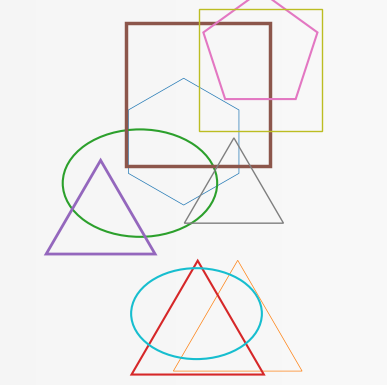[{"shape": "hexagon", "thickness": 0.5, "radius": 0.82, "center": [0.474, 0.632]}, {"shape": "triangle", "thickness": 0.5, "radius": 0.96, "center": [0.613, 0.132]}, {"shape": "oval", "thickness": 1.5, "radius": 1.0, "center": [0.361, 0.524]}, {"shape": "triangle", "thickness": 1.5, "radius": 0.99, "center": [0.51, 0.126]}, {"shape": "triangle", "thickness": 2, "radius": 0.81, "center": [0.26, 0.421]}, {"shape": "square", "thickness": 2.5, "radius": 0.93, "center": [0.512, 0.754]}, {"shape": "pentagon", "thickness": 1.5, "radius": 0.77, "center": [0.672, 0.868]}, {"shape": "triangle", "thickness": 1, "radius": 0.74, "center": [0.604, 0.494]}, {"shape": "square", "thickness": 1, "radius": 0.8, "center": [0.672, 0.818]}, {"shape": "oval", "thickness": 1.5, "radius": 0.84, "center": [0.507, 0.185]}]